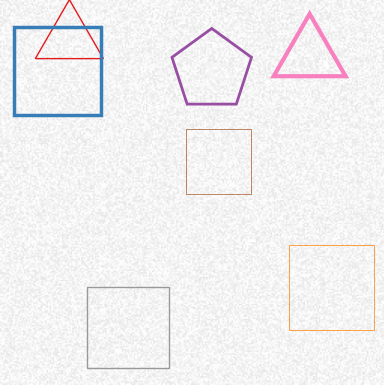[{"shape": "triangle", "thickness": 1, "radius": 0.51, "center": [0.18, 0.899]}, {"shape": "square", "thickness": 2.5, "radius": 0.57, "center": [0.15, 0.816]}, {"shape": "pentagon", "thickness": 2, "radius": 0.54, "center": [0.55, 0.817]}, {"shape": "square", "thickness": 0.5, "radius": 0.56, "center": [0.861, 0.253]}, {"shape": "square", "thickness": 0.5, "radius": 0.42, "center": [0.568, 0.58]}, {"shape": "triangle", "thickness": 3, "radius": 0.54, "center": [0.804, 0.856]}, {"shape": "square", "thickness": 1, "radius": 0.53, "center": [0.333, 0.149]}]